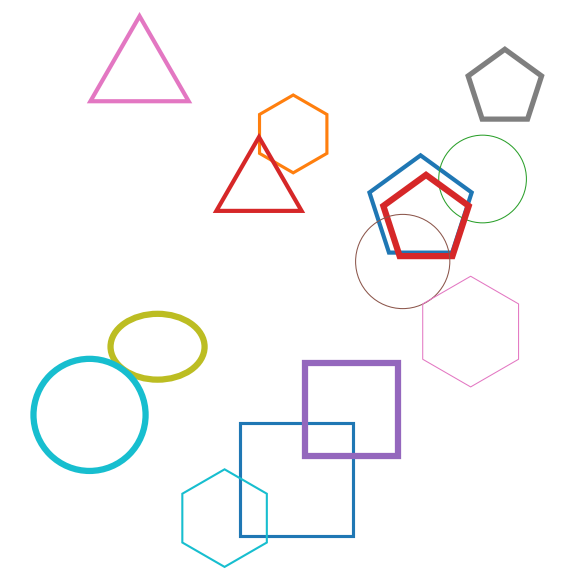[{"shape": "square", "thickness": 1.5, "radius": 0.49, "center": [0.514, 0.169]}, {"shape": "pentagon", "thickness": 2, "radius": 0.47, "center": [0.728, 0.637]}, {"shape": "hexagon", "thickness": 1.5, "radius": 0.34, "center": [0.508, 0.767]}, {"shape": "circle", "thickness": 0.5, "radius": 0.38, "center": [0.836, 0.689]}, {"shape": "pentagon", "thickness": 3, "radius": 0.39, "center": [0.738, 0.619]}, {"shape": "triangle", "thickness": 2, "radius": 0.43, "center": [0.448, 0.677]}, {"shape": "square", "thickness": 3, "radius": 0.4, "center": [0.609, 0.289]}, {"shape": "circle", "thickness": 0.5, "radius": 0.41, "center": [0.697, 0.546]}, {"shape": "triangle", "thickness": 2, "radius": 0.49, "center": [0.242, 0.873]}, {"shape": "hexagon", "thickness": 0.5, "radius": 0.48, "center": [0.815, 0.425]}, {"shape": "pentagon", "thickness": 2.5, "radius": 0.33, "center": [0.874, 0.847]}, {"shape": "oval", "thickness": 3, "radius": 0.41, "center": [0.273, 0.399]}, {"shape": "circle", "thickness": 3, "radius": 0.49, "center": [0.155, 0.281]}, {"shape": "hexagon", "thickness": 1, "radius": 0.42, "center": [0.389, 0.102]}]